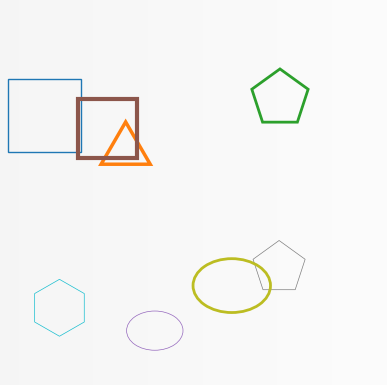[{"shape": "square", "thickness": 1, "radius": 0.47, "center": [0.115, 0.701]}, {"shape": "triangle", "thickness": 2.5, "radius": 0.37, "center": [0.324, 0.61]}, {"shape": "pentagon", "thickness": 2, "radius": 0.38, "center": [0.723, 0.745]}, {"shape": "oval", "thickness": 0.5, "radius": 0.36, "center": [0.399, 0.141]}, {"shape": "square", "thickness": 3, "radius": 0.39, "center": [0.278, 0.666]}, {"shape": "pentagon", "thickness": 0.5, "radius": 0.35, "center": [0.72, 0.305]}, {"shape": "oval", "thickness": 2, "radius": 0.5, "center": [0.598, 0.258]}, {"shape": "hexagon", "thickness": 0.5, "radius": 0.37, "center": [0.153, 0.201]}]